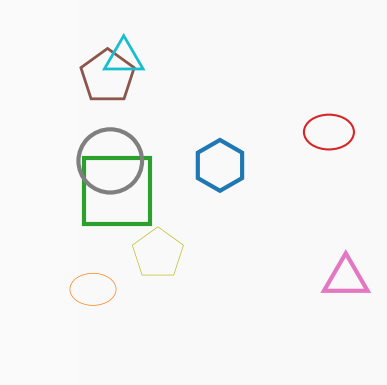[{"shape": "hexagon", "thickness": 3, "radius": 0.33, "center": [0.568, 0.57]}, {"shape": "oval", "thickness": 0.5, "radius": 0.3, "center": [0.24, 0.248]}, {"shape": "square", "thickness": 3, "radius": 0.43, "center": [0.302, 0.504]}, {"shape": "oval", "thickness": 1.5, "radius": 0.32, "center": [0.849, 0.657]}, {"shape": "pentagon", "thickness": 2, "radius": 0.36, "center": [0.278, 0.802]}, {"shape": "triangle", "thickness": 3, "radius": 0.33, "center": [0.892, 0.277]}, {"shape": "circle", "thickness": 3, "radius": 0.41, "center": [0.285, 0.582]}, {"shape": "pentagon", "thickness": 0.5, "radius": 0.35, "center": [0.408, 0.342]}, {"shape": "triangle", "thickness": 2, "radius": 0.29, "center": [0.319, 0.85]}]